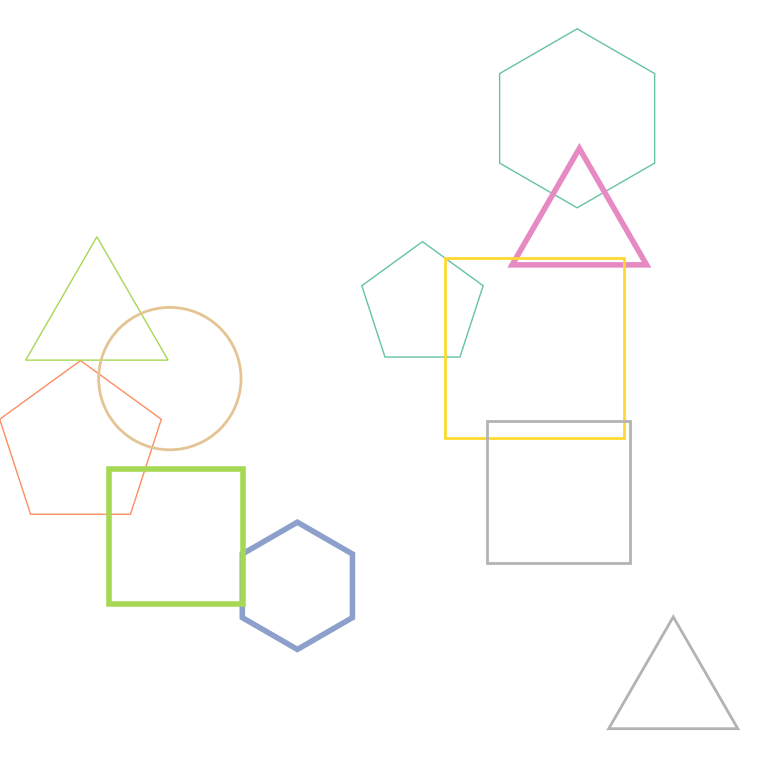[{"shape": "pentagon", "thickness": 0.5, "radius": 0.41, "center": [0.549, 0.603]}, {"shape": "hexagon", "thickness": 0.5, "radius": 0.58, "center": [0.75, 0.846]}, {"shape": "pentagon", "thickness": 0.5, "radius": 0.55, "center": [0.105, 0.421]}, {"shape": "hexagon", "thickness": 2, "radius": 0.41, "center": [0.386, 0.239]}, {"shape": "triangle", "thickness": 2, "radius": 0.5, "center": [0.752, 0.706]}, {"shape": "square", "thickness": 2, "radius": 0.44, "center": [0.228, 0.303]}, {"shape": "triangle", "thickness": 0.5, "radius": 0.53, "center": [0.126, 0.586]}, {"shape": "square", "thickness": 1, "radius": 0.58, "center": [0.694, 0.548]}, {"shape": "circle", "thickness": 1, "radius": 0.46, "center": [0.221, 0.508]}, {"shape": "triangle", "thickness": 1, "radius": 0.48, "center": [0.874, 0.102]}, {"shape": "square", "thickness": 1, "radius": 0.46, "center": [0.725, 0.361]}]